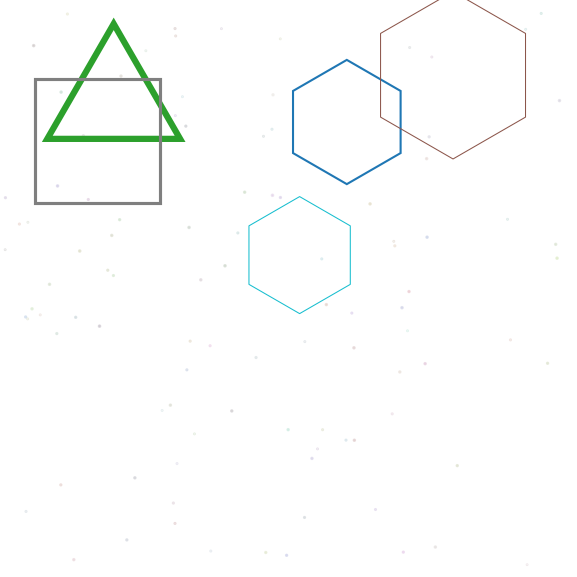[{"shape": "hexagon", "thickness": 1, "radius": 0.54, "center": [0.601, 0.788]}, {"shape": "triangle", "thickness": 3, "radius": 0.66, "center": [0.197, 0.825]}, {"shape": "hexagon", "thickness": 0.5, "radius": 0.72, "center": [0.784, 0.869]}, {"shape": "square", "thickness": 1.5, "radius": 0.54, "center": [0.169, 0.755]}, {"shape": "hexagon", "thickness": 0.5, "radius": 0.51, "center": [0.519, 0.557]}]